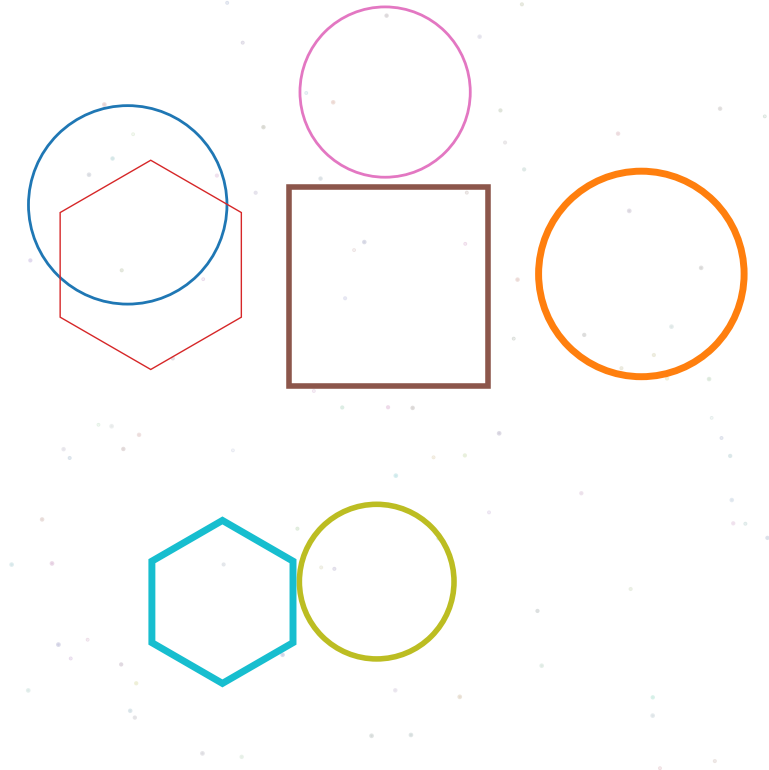[{"shape": "circle", "thickness": 1, "radius": 0.64, "center": [0.166, 0.734]}, {"shape": "circle", "thickness": 2.5, "radius": 0.67, "center": [0.833, 0.644]}, {"shape": "hexagon", "thickness": 0.5, "radius": 0.68, "center": [0.196, 0.656]}, {"shape": "square", "thickness": 2, "radius": 0.65, "center": [0.504, 0.628]}, {"shape": "circle", "thickness": 1, "radius": 0.55, "center": [0.5, 0.88]}, {"shape": "circle", "thickness": 2, "radius": 0.5, "center": [0.489, 0.245]}, {"shape": "hexagon", "thickness": 2.5, "radius": 0.53, "center": [0.289, 0.218]}]